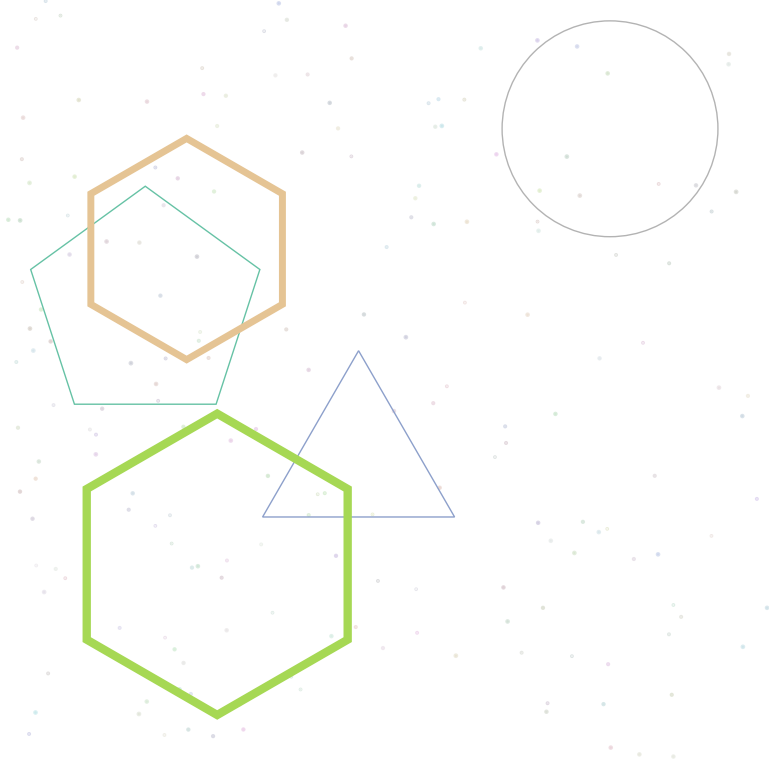[{"shape": "pentagon", "thickness": 0.5, "radius": 0.78, "center": [0.189, 0.602]}, {"shape": "triangle", "thickness": 0.5, "radius": 0.72, "center": [0.466, 0.401]}, {"shape": "hexagon", "thickness": 3, "radius": 0.98, "center": [0.282, 0.267]}, {"shape": "hexagon", "thickness": 2.5, "radius": 0.72, "center": [0.242, 0.677]}, {"shape": "circle", "thickness": 0.5, "radius": 0.7, "center": [0.792, 0.833]}]